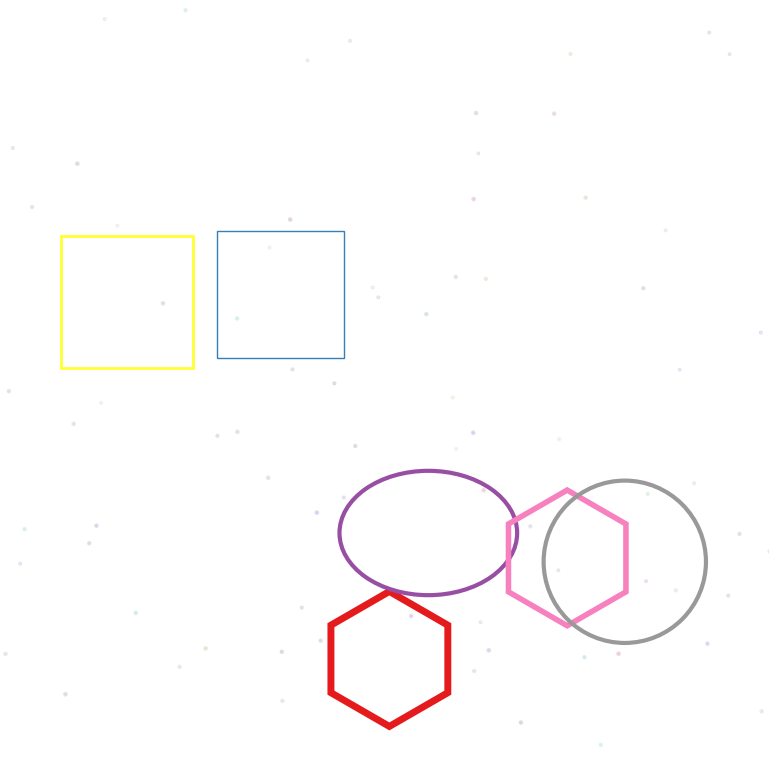[{"shape": "hexagon", "thickness": 2.5, "radius": 0.44, "center": [0.506, 0.144]}, {"shape": "square", "thickness": 0.5, "radius": 0.41, "center": [0.365, 0.618]}, {"shape": "oval", "thickness": 1.5, "radius": 0.58, "center": [0.556, 0.308]}, {"shape": "square", "thickness": 1, "radius": 0.43, "center": [0.164, 0.608]}, {"shape": "hexagon", "thickness": 2, "radius": 0.44, "center": [0.737, 0.275]}, {"shape": "circle", "thickness": 1.5, "radius": 0.53, "center": [0.811, 0.27]}]